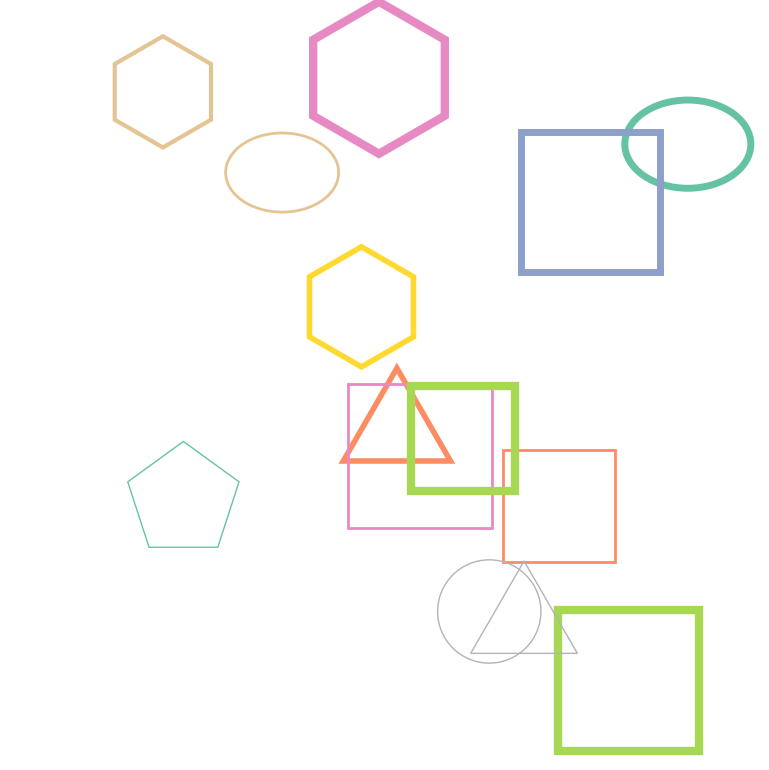[{"shape": "pentagon", "thickness": 0.5, "radius": 0.38, "center": [0.238, 0.351]}, {"shape": "oval", "thickness": 2.5, "radius": 0.41, "center": [0.893, 0.813]}, {"shape": "triangle", "thickness": 2, "radius": 0.4, "center": [0.515, 0.441]}, {"shape": "square", "thickness": 1, "radius": 0.36, "center": [0.726, 0.343]}, {"shape": "square", "thickness": 2.5, "radius": 0.45, "center": [0.767, 0.737]}, {"shape": "hexagon", "thickness": 3, "radius": 0.49, "center": [0.492, 0.899]}, {"shape": "square", "thickness": 1, "radius": 0.47, "center": [0.545, 0.408]}, {"shape": "square", "thickness": 3, "radius": 0.46, "center": [0.817, 0.117]}, {"shape": "square", "thickness": 3, "radius": 0.34, "center": [0.601, 0.431]}, {"shape": "hexagon", "thickness": 2, "radius": 0.39, "center": [0.469, 0.602]}, {"shape": "hexagon", "thickness": 1.5, "radius": 0.36, "center": [0.212, 0.881]}, {"shape": "oval", "thickness": 1, "radius": 0.37, "center": [0.366, 0.776]}, {"shape": "triangle", "thickness": 0.5, "radius": 0.4, "center": [0.681, 0.191]}, {"shape": "circle", "thickness": 0.5, "radius": 0.34, "center": [0.635, 0.206]}]